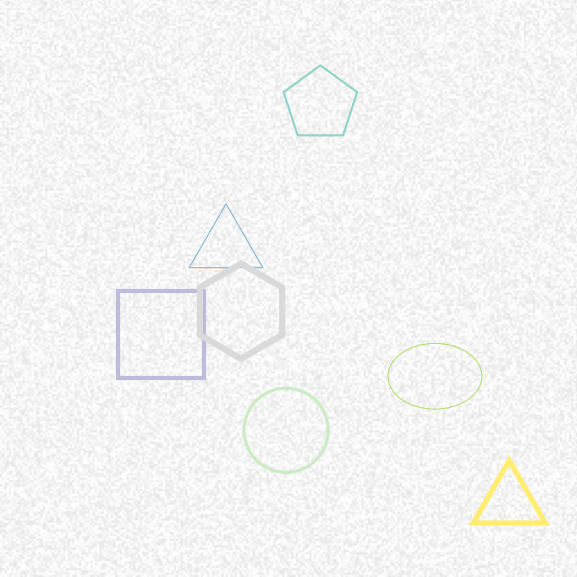[{"shape": "pentagon", "thickness": 1, "radius": 0.33, "center": [0.555, 0.819]}, {"shape": "square", "thickness": 2, "radius": 0.38, "center": [0.279, 0.42]}, {"shape": "triangle", "thickness": 0.5, "radius": 0.37, "center": [0.391, 0.572]}, {"shape": "oval", "thickness": 0.5, "radius": 0.41, "center": [0.753, 0.348]}, {"shape": "hexagon", "thickness": 3, "radius": 0.41, "center": [0.417, 0.46]}, {"shape": "circle", "thickness": 1.5, "radius": 0.36, "center": [0.495, 0.254]}, {"shape": "triangle", "thickness": 2.5, "radius": 0.36, "center": [0.882, 0.13]}]